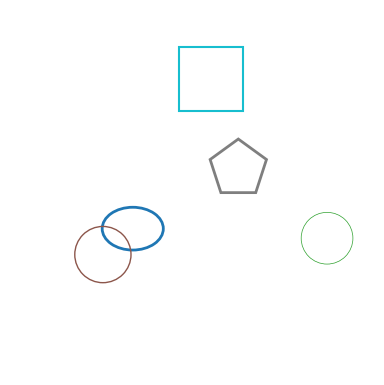[{"shape": "oval", "thickness": 2, "radius": 0.4, "center": [0.345, 0.406]}, {"shape": "circle", "thickness": 0.5, "radius": 0.34, "center": [0.849, 0.381]}, {"shape": "circle", "thickness": 1, "radius": 0.37, "center": [0.267, 0.339]}, {"shape": "pentagon", "thickness": 2, "radius": 0.38, "center": [0.619, 0.562]}, {"shape": "square", "thickness": 1.5, "radius": 0.42, "center": [0.548, 0.795]}]